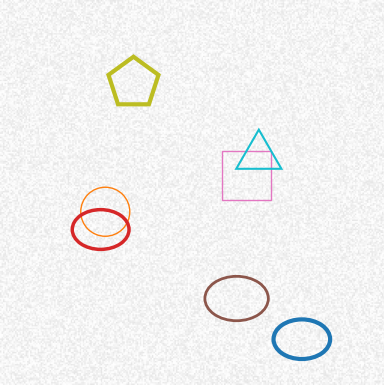[{"shape": "oval", "thickness": 3, "radius": 0.37, "center": [0.784, 0.119]}, {"shape": "circle", "thickness": 1, "radius": 0.32, "center": [0.273, 0.45]}, {"shape": "oval", "thickness": 2.5, "radius": 0.37, "center": [0.261, 0.404]}, {"shape": "oval", "thickness": 2, "radius": 0.41, "center": [0.615, 0.225]}, {"shape": "square", "thickness": 1, "radius": 0.32, "center": [0.641, 0.545]}, {"shape": "pentagon", "thickness": 3, "radius": 0.34, "center": [0.347, 0.784]}, {"shape": "triangle", "thickness": 1.5, "radius": 0.34, "center": [0.672, 0.595]}]